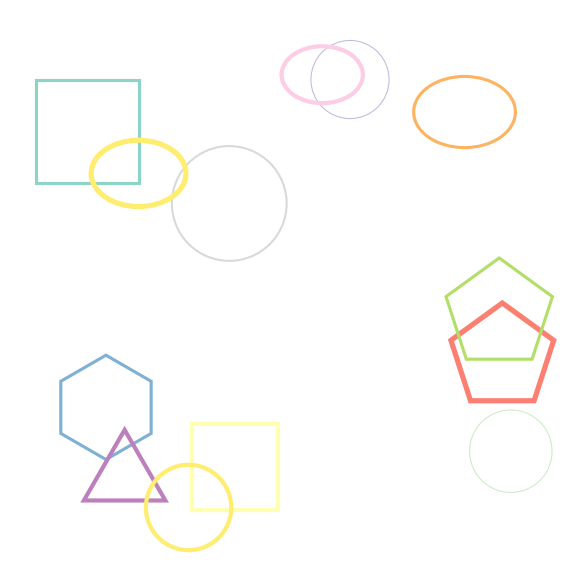[{"shape": "square", "thickness": 1.5, "radius": 0.45, "center": [0.151, 0.772]}, {"shape": "square", "thickness": 2, "radius": 0.37, "center": [0.407, 0.19]}, {"shape": "circle", "thickness": 0.5, "radius": 0.34, "center": [0.606, 0.861]}, {"shape": "pentagon", "thickness": 2.5, "radius": 0.47, "center": [0.87, 0.381]}, {"shape": "hexagon", "thickness": 1.5, "radius": 0.45, "center": [0.183, 0.294]}, {"shape": "oval", "thickness": 1.5, "radius": 0.44, "center": [0.804, 0.805]}, {"shape": "pentagon", "thickness": 1.5, "radius": 0.48, "center": [0.864, 0.456]}, {"shape": "oval", "thickness": 2, "radius": 0.35, "center": [0.558, 0.87]}, {"shape": "circle", "thickness": 1, "radius": 0.5, "center": [0.397, 0.647]}, {"shape": "triangle", "thickness": 2, "radius": 0.41, "center": [0.216, 0.173]}, {"shape": "circle", "thickness": 0.5, "radius": 0.36, "center": [0.885, 0.218]}, {"shape": "circle", "thickness": 2, "radius": 0.37, "center": [0.327, 0.12]}, {"shape": "oval", "thickness": 2.5, "radius": 0.41, "center": [0.24, 0.699]}]